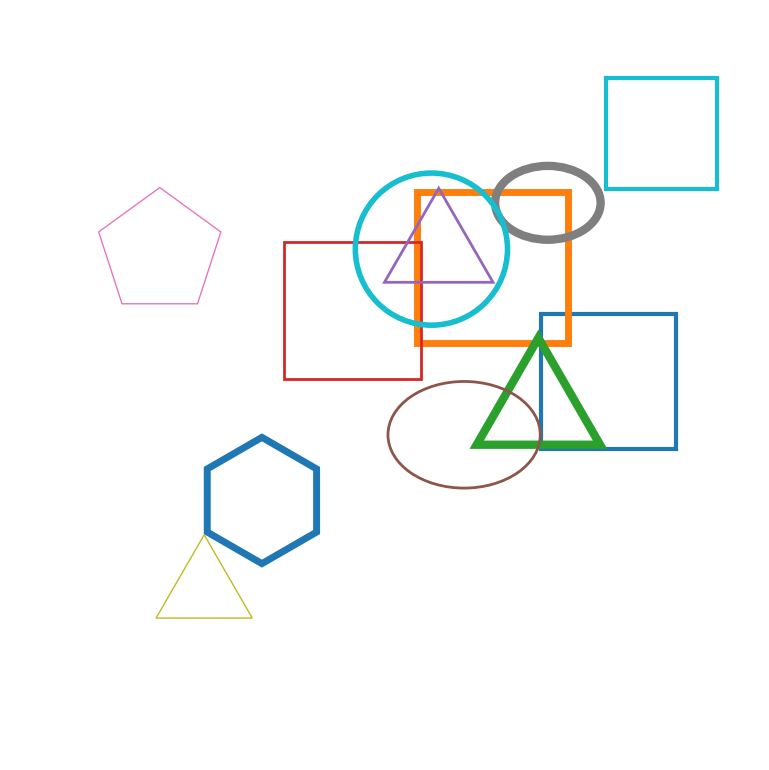[{"shape": "square", "thickness": 1.5, "radius": 0.44, "center": [0.79, 0.505]}, {"shape": "hexagon", "thickness": 2.5, "radius": 0.41, "center": [0.34, 0.35]}, {"shape": "square", "thickness": 2.5, "radius": 0.49, "center": [0.639, 0.652]}, {"shape": "triangle", "thickness": 3, "radius": 0.46, "center": [0.699, 0.469]}, {"shape": "square", "thickness": 1, "radius": 0.45, "center": [0.458, 0.597]}, {"shape": "triangle", "thickness": 1, "radius": 0.41, "center": [0.57, 0.674]}, {"shape": "oval", "thickness": 1, "radius": 0.49, "center": [0.603, 0.435]}, {"shape": "pentagon", "thickness": 0.5, "radius": 0.42, "center": [0.207, 0.673]}, {"shape": "oval", "thickness": 3, "radius": 0.34, "center": [0.712, 0.737]}, {"shape": "triangle", "thickness": 0.5, "radius": 0.36, "center": [0.265, 0.233]}, {"shape": "circle", "thickness": 2, "radius": 0.49, "center": [0.56, 0.676]}, {"shape": "square", "thickness": 1.5, "radius": 0.36, "center": [0.859, 0.827]}]